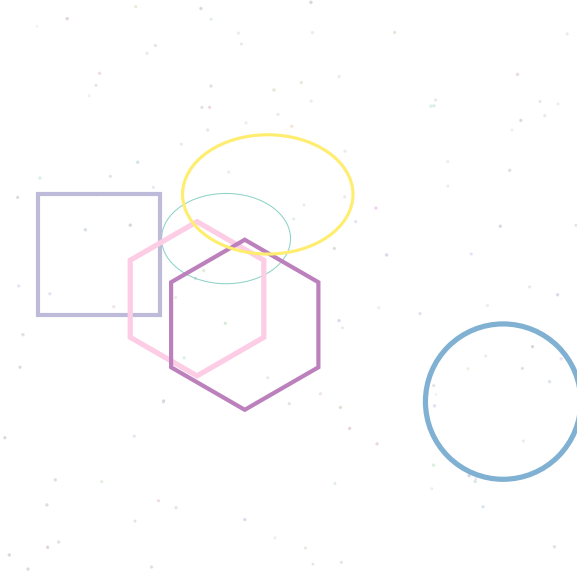[{"shape": "oval", "thickness": 0.5, "radius": 0.56, "center": [0.391, 0.586]}, {"shape": "square", "thickness": 2, "radius": 0.53, "center": [0.172, 0.559]}, {"shape": "circle", "thickness": 2.5, "radius": 0.67, "center": [0.871, 0.304]}, {"shape": "hexagon", "thickness": 2.5, "radius": 0.67, "center": [0.341, 0.482]}, {"shape": "hexagon", "thickness": 2, "radius": 0.74, "center": [0.424, 0.437]}, {"shape": "oval", "thickness": 1.5, "radius": 0.74, "center": [0.464, 0.663]}]